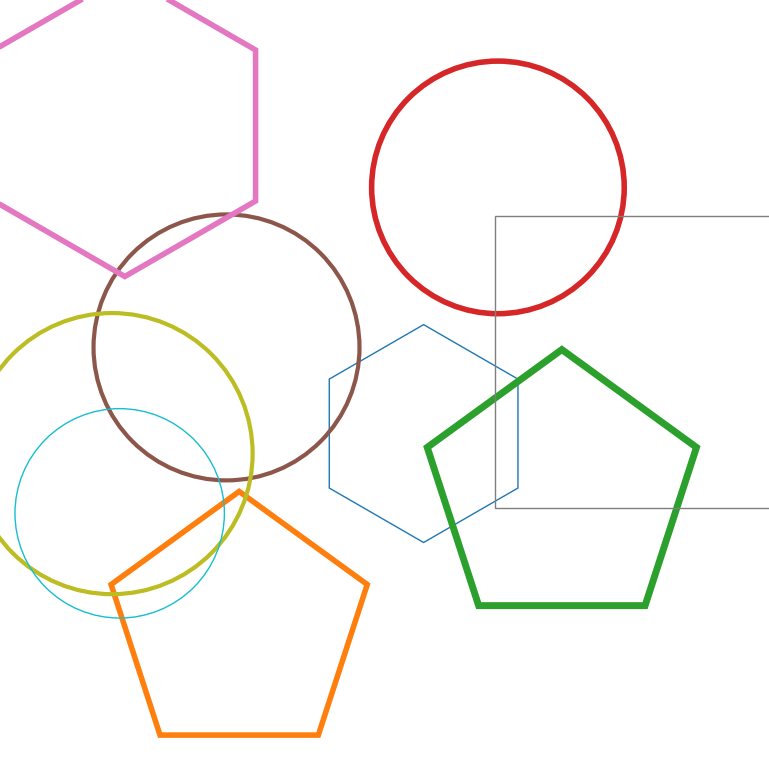[{"shape": "hexagon", "thickness": 0.5, "radius": 0.71, "center": [0.55, 0.437]}, {"shape": "pentagon", "thickness": 2, "radius": 0.87, "center": [0.311, 0.187]}, {"shape": "pentagon", "thickness": 2.5, "radius": 0.92, "center": [0.73, 0.362]}, {"shape": "circle", "thickness": 2, "radius": 0.82, "center": [0.647, 0.757]}, {"shape": "circle", "thickness": 1.5, "radius": 0.86, "center": [0.294, 0.549]}, {"shape": "hexagon", "thickness": 2, "radius": 0.98, "center": [0.162, 0.837]}, {"shape": "square", "thickness": 0.5, "radius": 0.95, "center": [0.832, 0.53]}, {"shape": "circle", "thickness": 1.5, "radius": 0.91, "center": [0.146, 0.411]}, {"shape": "circle", "thickness": 0.5, "radius": 0.68, "center": [0.155, 0.333]}]